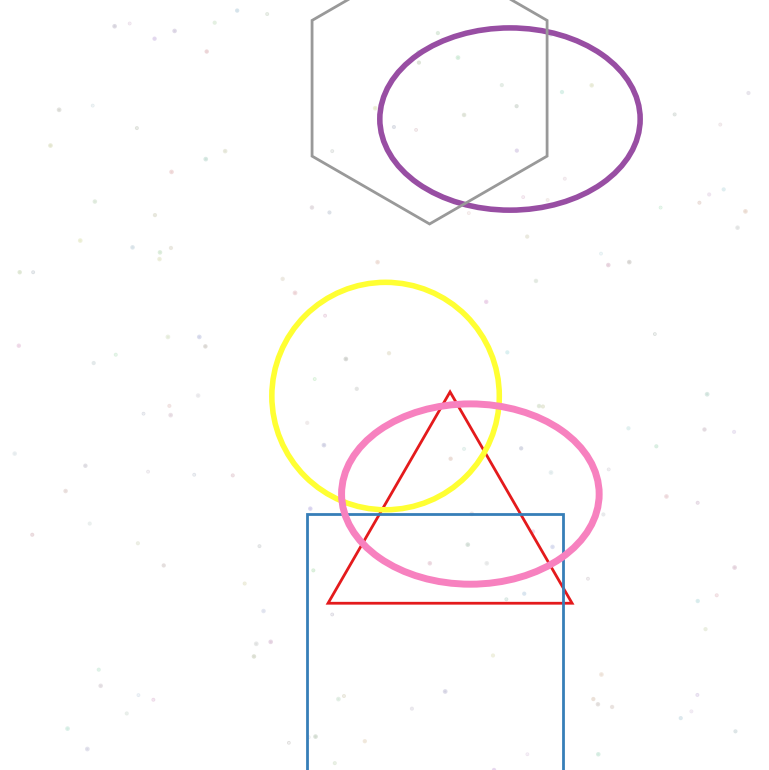[{"shape": "triangle", "thickness": 1, "radius": 0.91, "center": [0.584, 0.308]}, {"shape": "square", "thickness": 1, "radius": 0.83, "center": [0.565, 0.166]}, {"shape": "oval", "thickness": 2, "radius": 0.85, "center": [0.662, 0.845]}, {"shape": "circle", "thickness": 2, "radius": 0.74, "center": [0.501, 0.486]}, {"shape": "oval", "thickness": 2.5, "radius": 0.84, "center": [0.611, 0.358]}, {"shape": "hexagon", "thickness": 1, "radius": 0.88, "center": [0.558, 0.885]}]